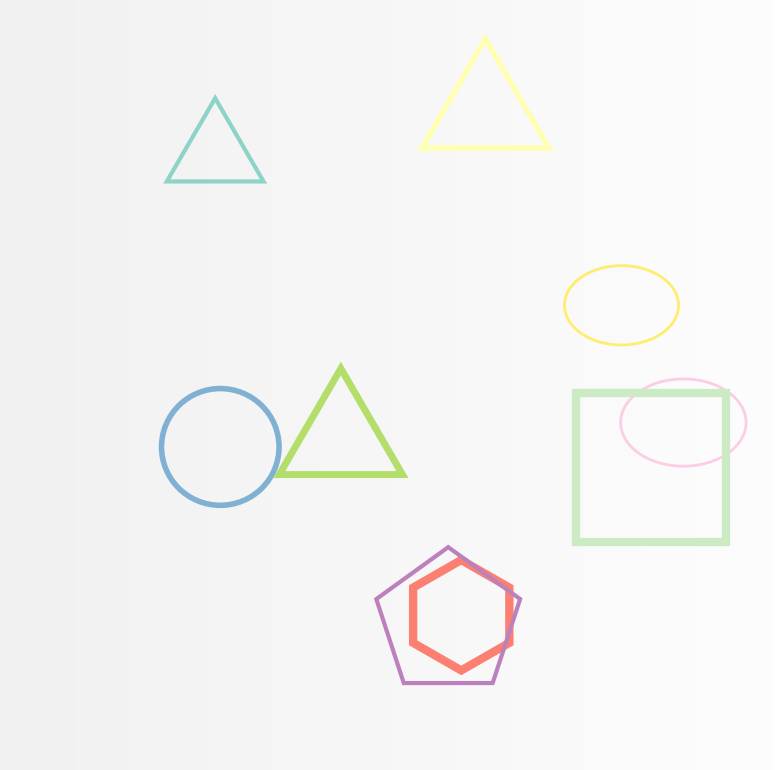[{"shape": "triangle", "thickness": 1.5, "radius": 0.36, "center": [0.278, 0.8]}, {"shape": "triangle", "thickness": 2, "radius": 0.47, "center": [0.626, 0.855]}, {"shape": "hexagon", "thickness": 3, "radius": 0.36, "center": [0.595, 0.201]}, {"shape": "circle", "thickness": 2, "radius": 0.38, "center": [0.284, 0.42]}, {"shape": "triangle", "thickness": 2.5, "radius": 0.46, "center": [0.44, 0.43]}, {"shape": "oval", "thickness": 1, "radius": 0.4, "center": [0.882, 0.451]}, {"shape": "pentagon", "thickness": 1.5, "radius": 0.49, "center": [0.578, 0.192]}, {"shape": "square", "thickness": 3, "radius": 0.48, "center": [0.84, 0.393]}, {"shape": "oval", "thickness": 1, "radius": 0.37, "center": [0.802, 0.603]}]